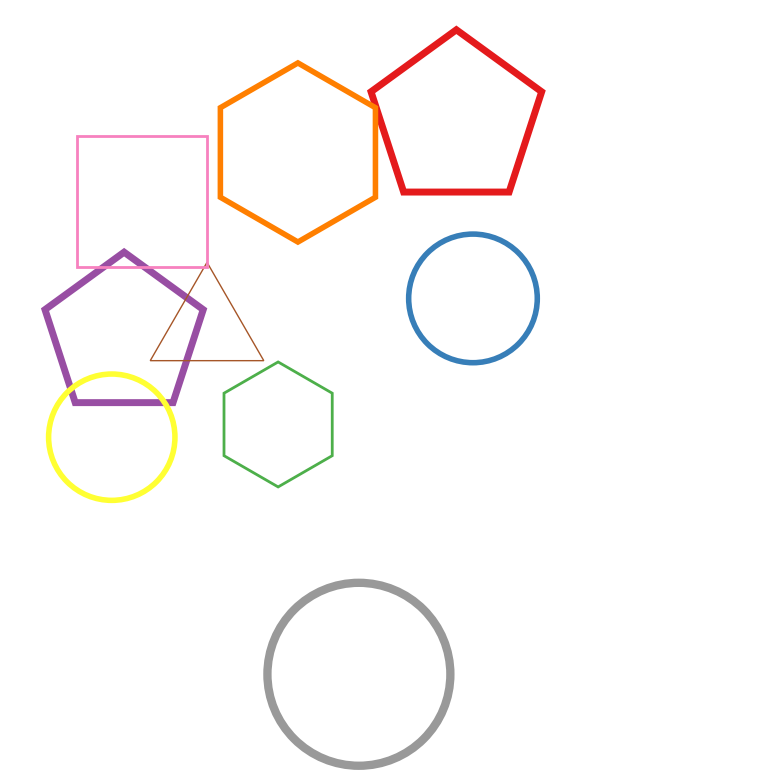[{"shape": "pentagon", "thickness": 2.5, "radius": 0.58, "center": [0.593, 0.845]}, {"shape": "circle", "thickness": 2, "radius": 0.42, "center": [0.614, 0.612]}, {"shape": "hexagon", "thickness": 1, "radius": 0.41, "center": [0.361, 0.449]}, {"shape": "pentagon", "thickness": 2.5, "radius": 0.54, "center": [0.161, 0.564]}, {"shape": "hexagon", "thickness": 2, "radius": 0.58, "center": [0.387, 0.802]}, {"shape": "circle", "thickness": 2, "radius": 0.41, "center": [0.145, 0.432]}, {"shape": "triangle", "thickness": 0.5, "radius": 0.43, "center": [0.269, 0.574]}, {"shape": "square", "thickness": 1, "radius": 0.42, "center": [0.184, 0.739]}, {"shape": "circle", "thickness": 3, "radius": 0.59, "center": [0.466, 0.124]}]